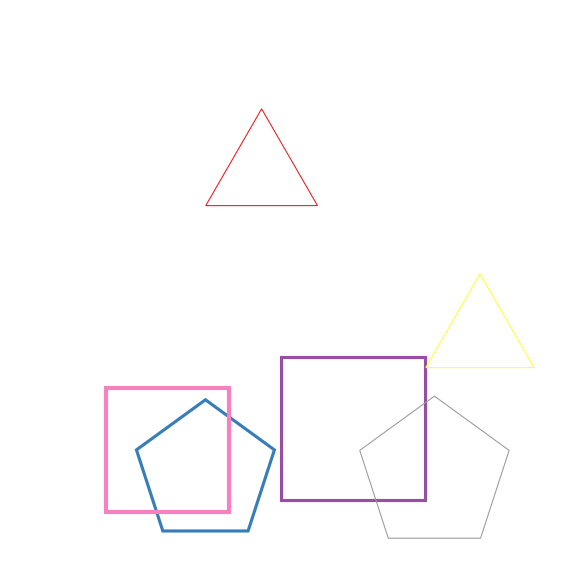[{"shape": "triangle", "thickness": 0.5, "radius": 0.56, "center": [0.453, 0.699]}, {"shape": "pentagon", "thickness": 1.5, "radius": 0.63, "center": [0.356, 0.181]}, {"shape": "square", "thickness": 1.5, "radius": 0.62, "center": [0.611, 0.257]}, {"shape": "triangle", "thickness": 0.5, "radius": 0.54, "center": [0.831, 0.417]}, {"shape": "square", "thickness": 2, "radius": 0.53, "center": [0.29, 0.22]}, {"shape": "pentagon", "thickness": 0.5, "radius": 0.68, "center": [0.752, 0.177]}]